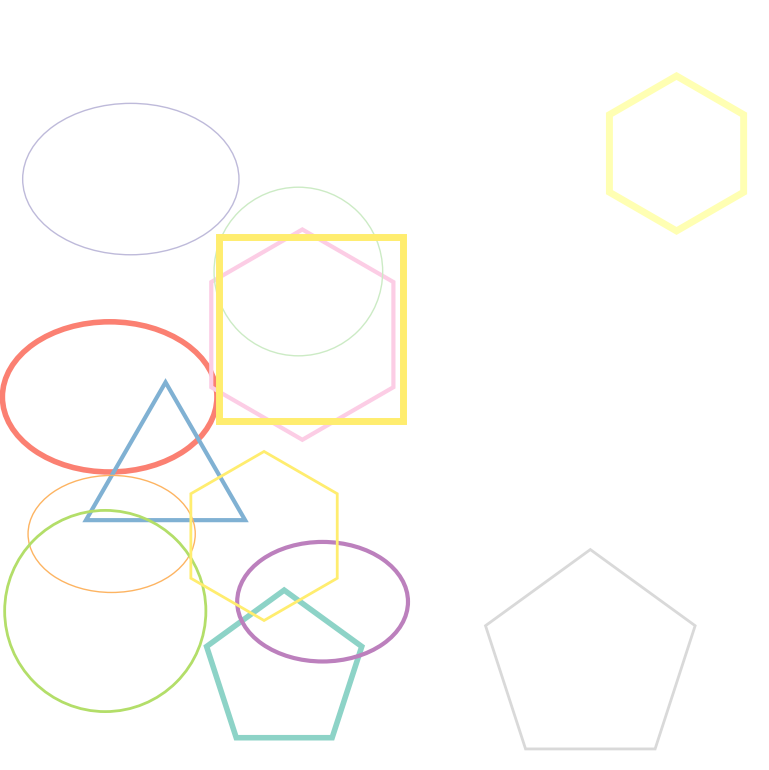[{"shape": "pentagon", "thickness": 2, "radius": 0.53, "center": [0.369, 0.128]}, {"shape": "hexagon", "thickness": 2.5, "radius": 0.5, "center": [0.879, 0.801]}, {"shape": "oval", "thickness": 0.5, "radius": 0.7, "center": [0.17, 0.767]}, {"shape": "oval", "thickness": 2, "radius": 0.7, "center": [0.142, 0.485]}, {"shape": "triangle", "thickness": 1.5, "radius": 0.6, "center": [0.215, 0.384]}, {"shape": "oval", "thickness": 0.5, "radius": 0.54, "center": [0.145, 0.307]}, {"shape": "circle", "thickness": 1, "radius": 0.65, "center": [0.137, 0.206]}, {"shape": "hexagon", "thickness": 1.5, "radius": 0.68, "center": [0.393, 0.565]}, {"shape": "pentagon", "thickness": 1, "radius": 0.72, "center": [0.767, 0.143]}, {"shape": "oval", "thickness": 1.5, "radius": 0.55, "center": [0.419, 0.219]}, {"shape": "circle", "thickness": 0.5, "radius": 0.55, "center": [0.387, 0.647]}, {"shape": "hexagon", "thickness": 1, "radius": 0.55, "center": [0.343, 0.304]}, {"shape": "square", "thickness": 2.5, "radius": 0.6, "center": [0.404, 0.573]}]